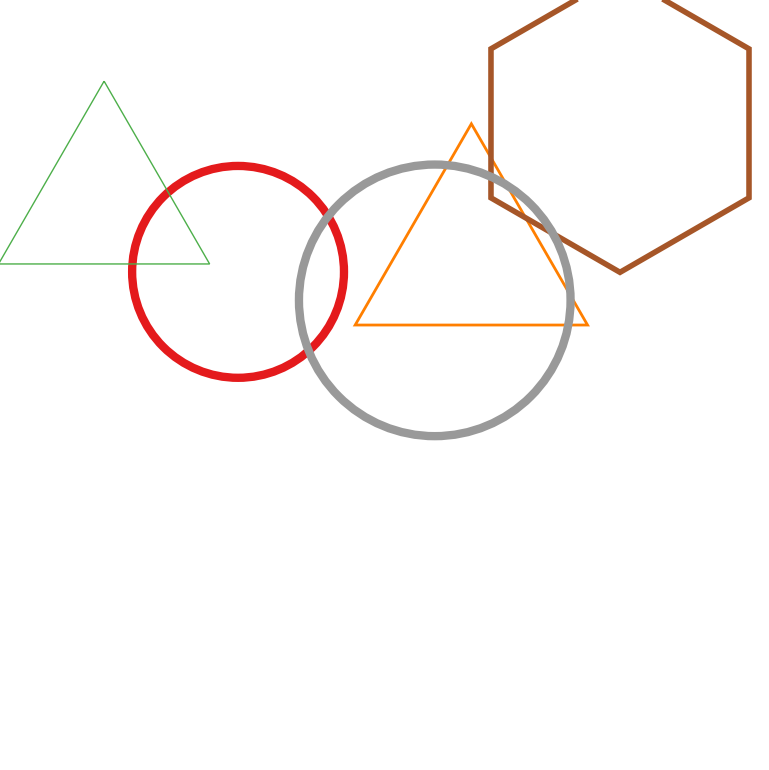[{"shape": "circle", "thickness": 3, "radius": 0.69, "center": [0.309, 0.647]}, {"shape": "triangle", "thickness": 0.5, "radius": 0.79, "center": [0.135, 0.736]}, {"shape": "triangle", "thickness": 1, "radius": 0.87, "center": [0.612, 0.665]}, {"shape": "hexagon", "thickness": 2, "radius": 0.97, "center": [0.805, 0.84]}, {"shape": "circle", "thickness": 3, "radius": 0.88, "center": [0.565, 0.61]}]